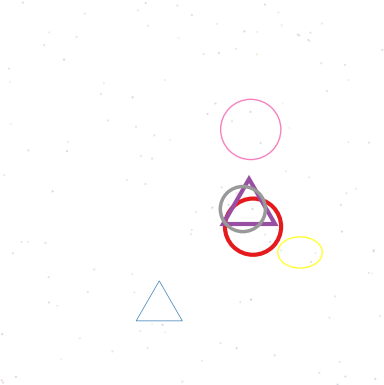[{"shape": "circle", "thickness": 3, "radius": 0.36, "center": [0.657, 0.411]}, {"shape": "triangle", "thickness": 0.5, "radius": 0.35, "center": [0.414, 0.201]}, {"shape": "triangle", "thickness": 3, "radius": 0.39, "center": [0.647, 0.457]}, {"shape": "oval", "thickness": 1, "radius": 0.29, "center": [0.779, 0.344]}, {"shape": "circle", "thickness": 1, "radius": 0.39, "center": [0.651, 0.664]}, {"shape": "circle", "thickness": 2.5, "radius": 0.29, "center": [0.631, 0.457]}]